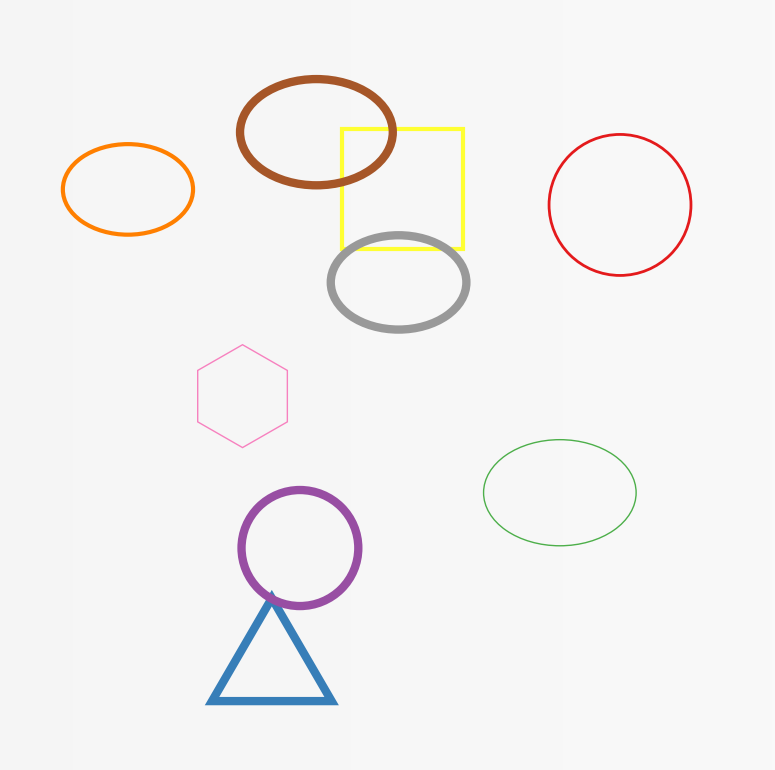[{"shape": "circle", "thickness": 1, "radius": 0.46, "center": [0.8, 0.734]}, {"shape": "triangle", "thickness": 3, "radius": 0.45, "center": [0.351, 0.134]}, {"shape": "oval", "thickness": 0.5, "radius": 0.49, "center": [0.722, 0.36]}, {"shape": "circle", "thickness": 3, "radius": 0.38, "center": [0.387, 0.288]}, {"shape": "oval", "thickness": 1.5, "radius": 0.42, "center": [0.165, 0.754]}, {"shape": "square", "thickness": 1.5, "radius": 0.39, "center": [0.519, 0.755]}, {"shape": "oval", "thickness": 3, "radius": 0.49, "center": [0.408, 0.828]}, {"shape": "hexagon", "thickness": 0.5, "radius": 0.33, "center": [0.313, 0.486]}, {"shape": "oval", "thickness": 3, "radius": 0.44, "center": [0.514, 0.633]}]